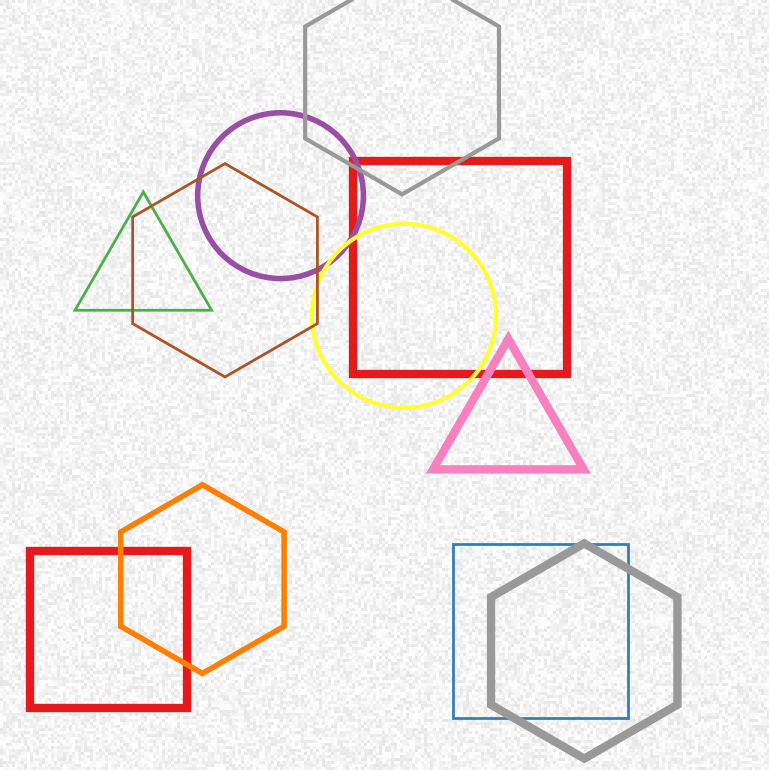[{"shape": "square", "thickness": 3, "radius": 0.69, "center": [0.597, 0.653]}, {"shape": "square", "thickness": 3, "radius": 0.51, "center": [0.141, 0.182]}, {"shape": "square", "thickness": 1, "radius": 0.57, "center": [0.702, 0.181]}, {"shape": "triangle", "thickness": 1, "radius": 0.51, "center": [0.186, 0.648]}, {"shape": "circle", "thickness": 2, "radius": 0.54, "center": [0.364, 0.746]}, {"shape": "hexagon", "thickness": 2, "radius": 0.61, "center": [0.263, 0.248]}, {"shape": "circle", "thickness": 1.5, "radius": 0.6, "center": [0.525, 0.59]}, {"shape": "hexagon", "thickness": 1, "radius": 0.69, "center": [0.292, 0.649]}, {"shape": "triangle", "thickness": 3, "radius": 0.56, "center": [0.66, 0.447]}, {"shape": "hexagon", "thickness": 1.5, "radius": 0.73, "center": [0.522, 0.893]}, {"shape": "hexagon", "thickness": 3, "radius": 0.7, "center": [0.759, 0.155]}]